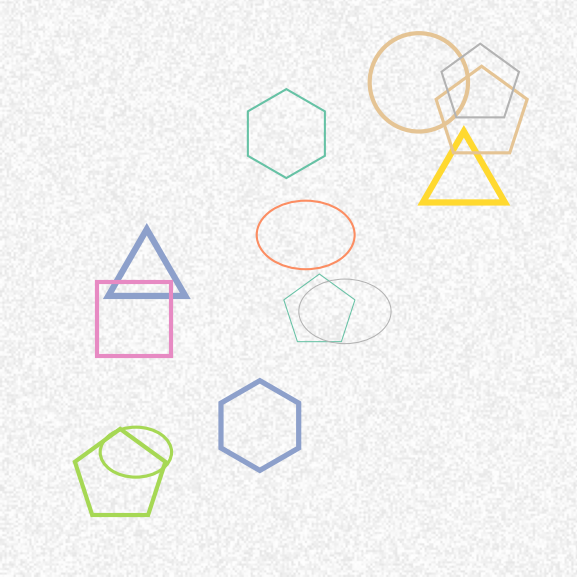[{"shape": "pentagon", "thickness": 0.5, "radius": 0.32, "center": [0.553, 0.46]}, {"shape": "hexagon", "thickness": 1, "radius": 0.38, "center": [0.496, 0.768]}, {"shape": "oval", "thickness": 1, "radius": 0.42, "center": [0.529, 0.592]}, {"shape": "hexagon", "thickness": 2.5, "radius": 0.39, "center": [0.45, 0.262]}, {"shape": "triangle", "thickness": 3, "radius": 0.39, "center": [0.254, 0.525]}, {"shape": "square", "thickness": 2, "radius": 0.32, "center": [0.233, 0.446]}, {"shape": "oval", "thickness": 1.5, "radius": 0.31, "center": [0.235, 0.216]}, {"shape": "pentagon", "thickness": 2, "radius": 0.41, "center": [0.208, 0.174]}, {"shape": "triangle", "thickness": 3, "radius": 0.41, "center": [0.803, 0.69]}, {"shape": "pentagon", "thickness": 1.5, "radius": 0.41, "center": [0.834, 0.802]}, {"shape": "circle", "thickness": 2, "radius": 0.43, "center": [0.725, 0.857]}, {"shape": "oval", "thickness": 0.5, "radius": 0.4, "center": [0.597, 0.46]}, {"shape": "pentagon", "thickness": 1, "radius": 0.35, "center": [0.832, 0.853]}]